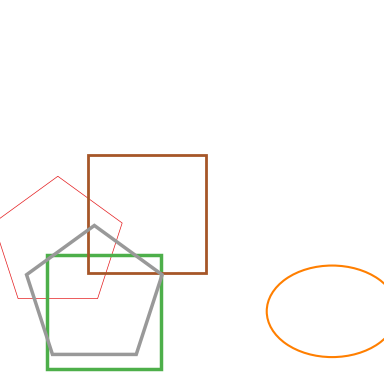[{"shape": "pentagon", "thickness": 0.5, "radius": 0.88, "center": [0.15, 0.367]}, {"shape": "square", "thickness": 2.5, "radius": 0.74, "center": [0.271, 0.189]}, {"shape": "oval", "thickness": 1.5, "radius": 0.85, "center": [0.863, 0.191]}, {"shape": "square", "thickness": 2, "radius": 0.76, "center": [0.382, 0.444]}, {"shape": "pentagon", "thickness": 2.5, "radius": 0.93, "center": [0.245, 0.229]}]